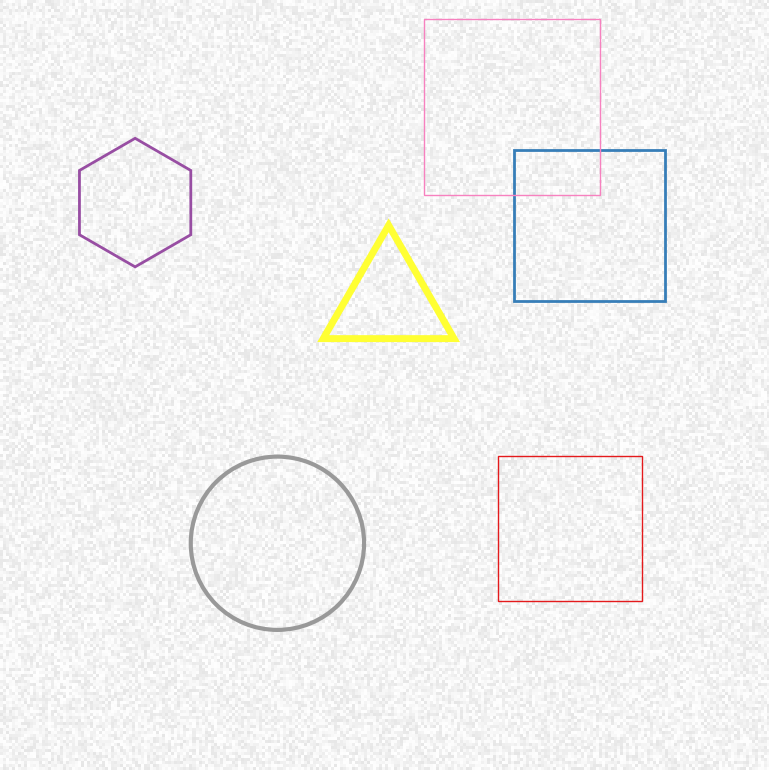[{"shape": "square", "thickness": 0.5, "radius": 0.47, "center": [0.74, 0.314]}, {"shape": "square", "thickness": 1, "radius": 0.49, "center": [0.765, 0.707]}, {"shape": "hexagon", "thickness": 1, "radius": 0.42, "center": [0.175, 0.737]}, {"shape": "triangle", "thickness": 2.5, "radius": 0.49, "center": [0.505, 0.609]}, {"shape": "square", "thickness": 0.5, "radius": 0.57, "center": [0.665, 0.861]}, {"shape": "circle", "thickness": 1.5, "radius": 0.56, "center": [0.36, 0.294]}]